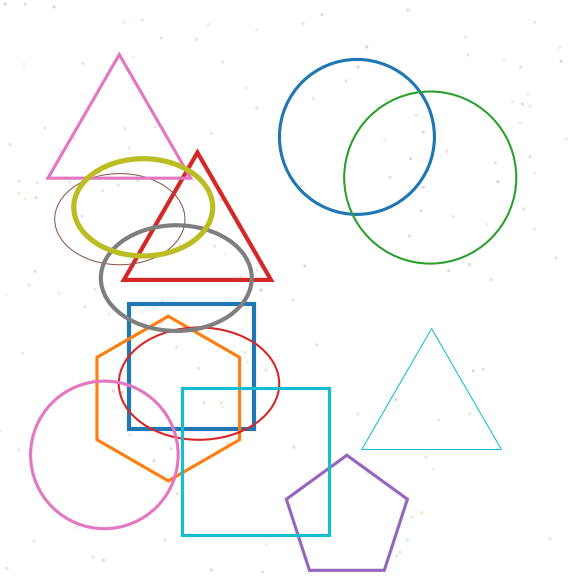[{"shape": "square", "thickness": 2, "radius": 0.54, "center": [0.331, 0.364]}, {"shape": "circle", "thickness": 1.5, "radius": 0.67, "center": [0.618, 0.762]}, {"shape": "hexagon", "thickness": 1.5, "radius": 0.71, "center": [0.291, 0.309]}, {"shape": "circle", "thickness": 1, "radius": 0.74, "center": [0.745, 0.692]}, {"shape": "triangle", "thickness": 2, "radius": 0.74, "center": [0.342, 0.588]}, {"shape": "oval", "thickness": 1, "radius": 0.69, "center": [0.345, 0.335]}, {"shape": "pentagon", "thickness": 1.5, "radius": 0.55, "center": [0.601, 0.101]}, {"shape": "oval", "thickness": 0.5, "radius": 0.56, "center": [0.207, 0.62]}, {"shape": "triangle", "thickness": 1.5, "radius": 0.71, "center": [0.207, 0.762]}, {"shape": "circle", "thickness": 1.5, "radius": 0.64, "center": [0.181, 0.211]}, {"shape": "oval", "thickness": 2, "radius": 0.65, "center": [0.305, 0.518]}, {"shape": "oval", "thickness": 2.5, "radius": 0.6, "center": [0.248, 0.64]}, {"shape": "square", "thickness": 1.5, "radius": 0.64, "center": [0.442, 0.2]}, {"shape": "triangle", "thickness": 0.5, "radius": 0.7, "center": [0.747, 0.291]}]